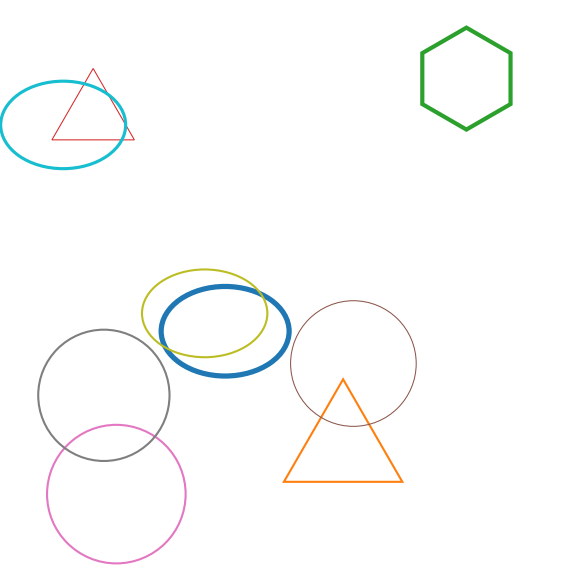[{"shape": "oval", "thickness": 2.5, "radius": 0.55, "center": [0.39, 0.426]}, {"shape": "triangle", "thickness": 1, "radius": 0.59, "center": [0.594, 0.224]}, {"shape": "hexagon", "thickness": 2, "radius": 0.44, "center": [0.808, 0.863]}, {"shape": "triangle", "thickness": 0.5, "radius": 0.41, "center": [0.161, 0.798]}, {"shape": "circle", "thickness": 0.5, "radius": 0.54, "center": [0.612, 0.37]}, {"shape": "circle", "thickness": 1, "radius": 0.6, "center": [0.201, 0.144]}, {"shape": "circle", "thickness": 1, "radius": 0.57, "center": [0.18, 0.315]}, {"shape": "oval", "thickness": 1, "radius": 0.54, "center": [0.354, 0.457]}, {"shape": "oval", "thickness": 1.5, "radius": 0.54, "center": [0.109, 0.783]}]